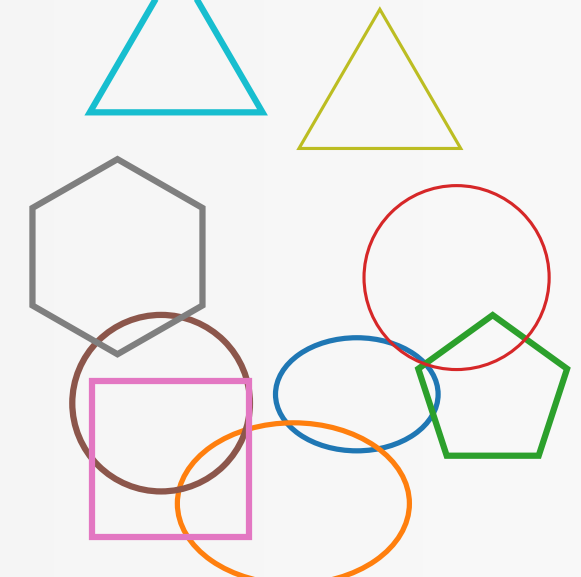[{"shape": "oval", "thickness": 2.5, "radius": 0.7, "center": [0.614, 0.316]}, {"shape": "oval", "thickness": 2.5, "radius": 1.0, "center": [0.505, 0.127]}, {"shape": "pentagon", "thickness": 3, "radius": 0.67, "center": [0.848, 0.319]}, {"shape": "circle", "thickness": 1.5, "radius": 0.8, "center": [0.786, 0.518]}, {"shape": "circle", "thickness": 3, "radius": 0.76, "center": [0.277, 0.301]}, {"shape": "square", "thickness": 3, "radius": 0.68, "center": [0.293, 0.205]}, {"shape": "hexagon", "thickness": 3, "radius": 0.84, "center": [0.202, 0.555]}, {"shape": "triangle", "thickness": 1.5, "radius": 0.8, "center": [0.654, 0.822]}, {"shape": "triangle", "thickness": 3, "radius": 0.86, "center": [0.303, 0.89]}]